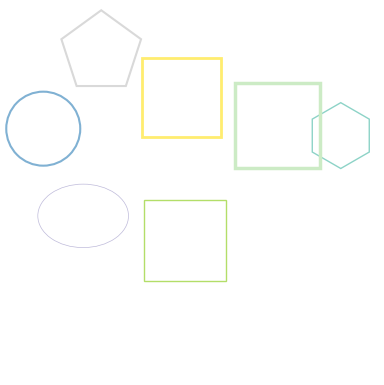[{"shape": "hexagon", "thickness": 1, "radius": 0.43, "center": [0.885, 0.648]}, {"shape": "oval", "thickness": 0.5, "radius": 0.59, "center": [0.216, 0.439]}, {"shape": "circle", "thickness": 1.5, "radius": 0.48, "center": [0.112, 0.666]}, {"shape": "square", "thickness": 1, "radius": 0.53, "center": [0.48, 0.376]}, {"shape": "pentagon", "thickness": 1.5, "radius": 0.54, "center": [0.263, 0.865]}, {"shape": "square", "thickness": 2.5, "radius": 0.55, "center": [0.722, 0.674]}, {"shape": "square", "thickness": 2, "radius": 0.51, "center": [0.471, 0.747]}]